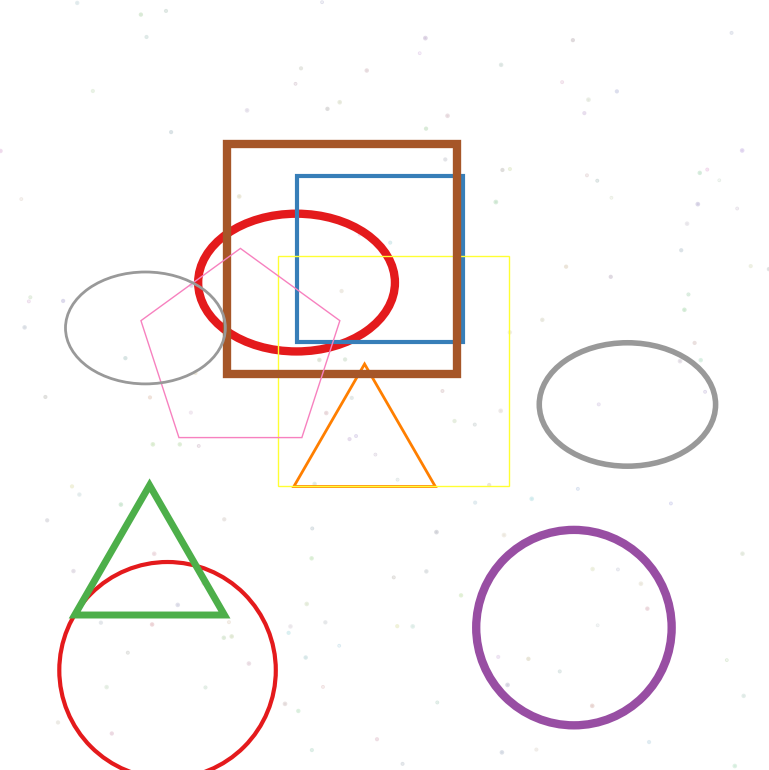[{"shape": "oval", "thickness": 3, "radius": 0.64, "center": [0.385, 0.633]}, {"shape": "circle", "thickness": 1.5, "radius": 0.7, "center": [0.218, 0.13]}, {"shape": "square", "thickness": 1.5, "radius": 0.54, "center": [0.493, 0.664]}, {"shape": "triangle", "thickness": 2.5, "radius": 0.56, "center": [0.194, 0.257]}, {"shape": "circle", "thickness": 3, "radius": 0.63, "center": [0.745, 0.185]}, {"shape": "triangle", "thickness": 1, "radius": 0.53, "center": [0.473, 0.421]}, {"shape": "square", "thickness": 0.5, "radius": 0.75, "center": [0.511, 0.518]}, {"shape": "square", "thickness": 3, "radius": 0.75, "center": [0.444, 0.663]}, {"shape": "pentagon", "thickness": 0.5, "radius": 0.68, "center": [0.312, 0.542]}, {"shape": "oval", "thickness": 2, "radius": 0.57, "center": [0.815, 0.475]}, {"shape": "oval", "thickness": 1, "radius": 0.52, "center": [0.189, 0.574]}]